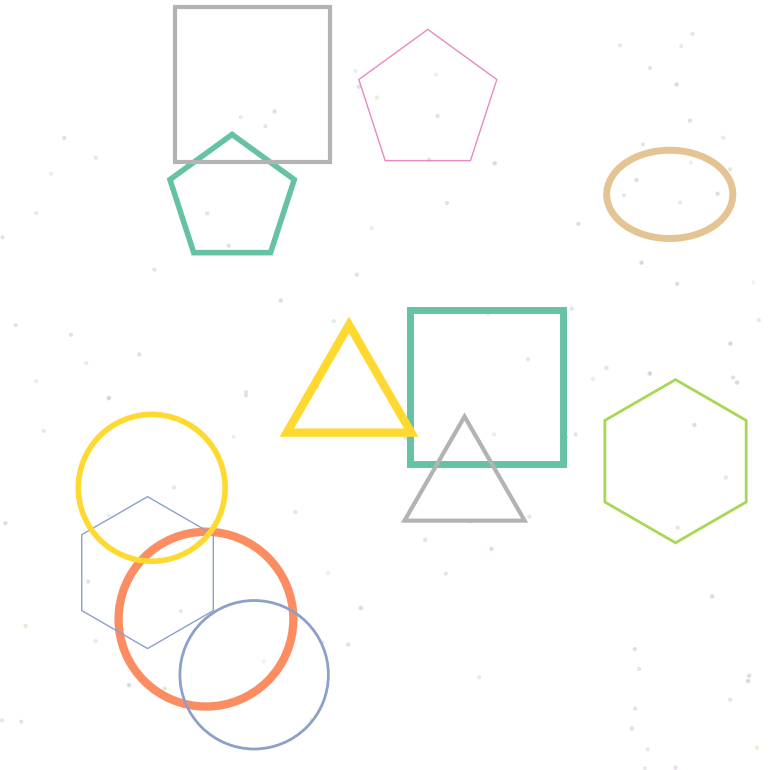[{"shape": "pentagon", "thickness": 2, "radius": 0.42, "center": [0.301, 0.741]}, {"shape": "square", "thickness": 2.5, "radius": 0.5, "center": [0.632, 0.497]}, {"shape": "circle", "thickness": 3, "radius": 0.57, "center": [0.268, 0.196]}, {"shape": "circle", "thickness": 1, "radius": 0.48, "center": [0.33, 0.124]}, {"shape": "hexagon", "thickness": 0.5, "radius": 0.49, "center": [0.192, 0.256]}, {"shape": "pentagon", "thickness": 0.5, "radius": 0.47, "center": [0.556, 0.868]}, {"shape": "hexagon", "thickness": 1, "radius": 0.53, "center": [0.877, 0.401]}, {"shape": "circle", "thickness": 2, "radius": 0.48, "center": [0.197, 0.366]}, {"shape": "triangle", "thickness": 3, "radius": 0.47, "center": [0.453, 0.485]}, {"shape": "oval", "thickness": 2.5, "radius": 0.41, "center": [0.87, 0.748]}, {"shape": "square", "thickness": 1.5, "radius": 0.5, "center": [0.328, 0.89]}, {"shape": "triangle", "thickness": 1.5, "radius": 0.45, "center": [0.603, 0.369]}]